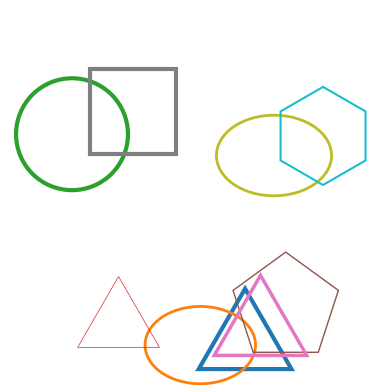[{"shape": "triangle", "thickness": 3, "radius": 0.7, "center": [0.637, 0.111]}, {"shape": "oval", "thickness": 2, "radius": 0.72, "center": [0.52, 0.104]}, {"shape": "circle", "thickness": 3, "radius": 0.73, "center": [0.187, 0.651]}, {"shape": "triangle", "thickness": 0.5, "radius": 0.61, "center": [0.308, 0.159]}, {"shape": "pentagon", "thickness": 1, "radius": 0.72, "center": [0.742, 0.201]}, {"shape": "triangle", "thickness": 2.5, "radius": 0.69, "center": [0.677, 0.146]}, {"shape": "square", "thickness": 3, "radius": 0.55, "center": [0.346, 0.711]}, {"shape": "oval", "thickness": 2, "radius": 0.75, "center": [0.712, 0.596]}, {"shape": "hexagon", "thickness": 1.5, "radius": 0.64, "center": [0.839, 0.647]}]